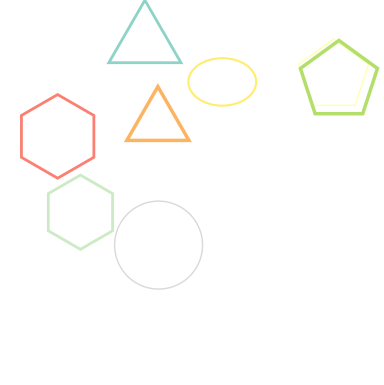[{"shape": "triangle", "thickness": 2, "radius": 0.54, "center": [0.376, 0.891]}, {"shape": "pentagon", "thickness": 1, "radius": 0.48, "center": [0.866, 0.804]}, {"shape": "hexagon", "thickness": 2, "radius": 0.54, "center": [0.15, 0.646]}, {"shape": "triangle", "thickness": 2.5, "radius": 0.47, "center": [0.41, 0.682]}, {"shape": "pentagon", "thickness": 2.5, "radius": 0.53, "center": [0.88, 0.79]}, {"shape": "circle", "thickness": 1, "radius": 0.57, "center": [0.412, 0.363]}, {"shape": "hexagon", "thickness": 2, "radius": 0.48, "center": [0.209, 0.449]}, {"shape": "oval", "thickness": 1.5, "radius": 0.44, "center": [0.577, 0.787]}]